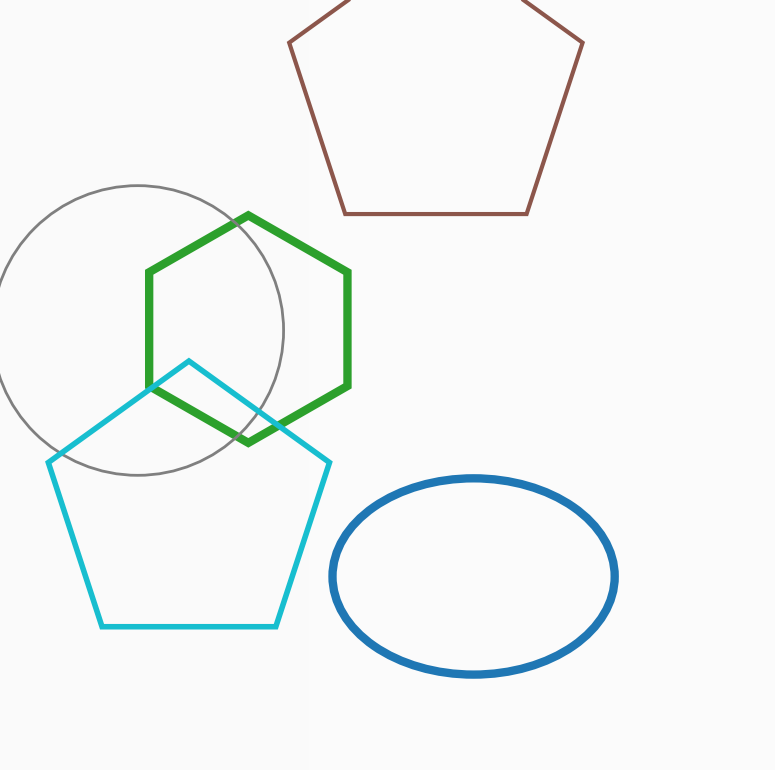[{"shape": "oval", "thickness": 3, "radius": 0.91, "center": [0.611, 0.251]}, {"shape": "hexagon", "thickness": 3, "radius": 0.74, "center": [0.32, 0.573]}, {"shape": "pentagon", "thickness": 1.5, "radius": 1.0, "center": [0.562, 0.883]}, {"shape": "circle", "thickness": 1, "radius": 0.94, "center": [0.178, 0.571]}, {"shape": "pentagon", "thickness": 2, "radius": 0.95, "center": [0.244, 0.34]}]